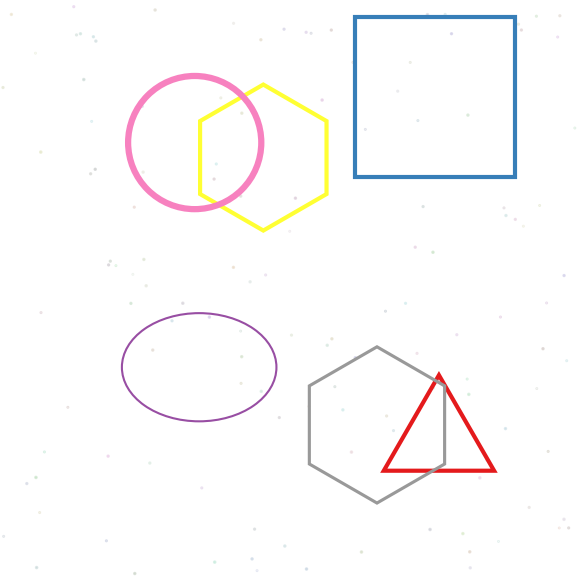[{"shape": "triangle", "thickness": 2, "radius": 0.55, "center": [0.76, 0.239]}, {"shape": "square", "thickness": 2, "radius": 0.69, "center": [0.753, 0.831]}, {"shape": "oval", "thickness": 1, "radius": 0.67, "center": [0.345, 0.363]}, {"shape": "hexagon", "thickness": 2, "radius": 0.63, "center": [0.456, 0.726]}, {"shape": "circle", "thickness": 3, "radius": 0.58, "center": [0.337, 0.752]}, {"shape": "hexagon", "thickness": 1.5, "radius": 0.68, "center": [0.653, 0.263]}]